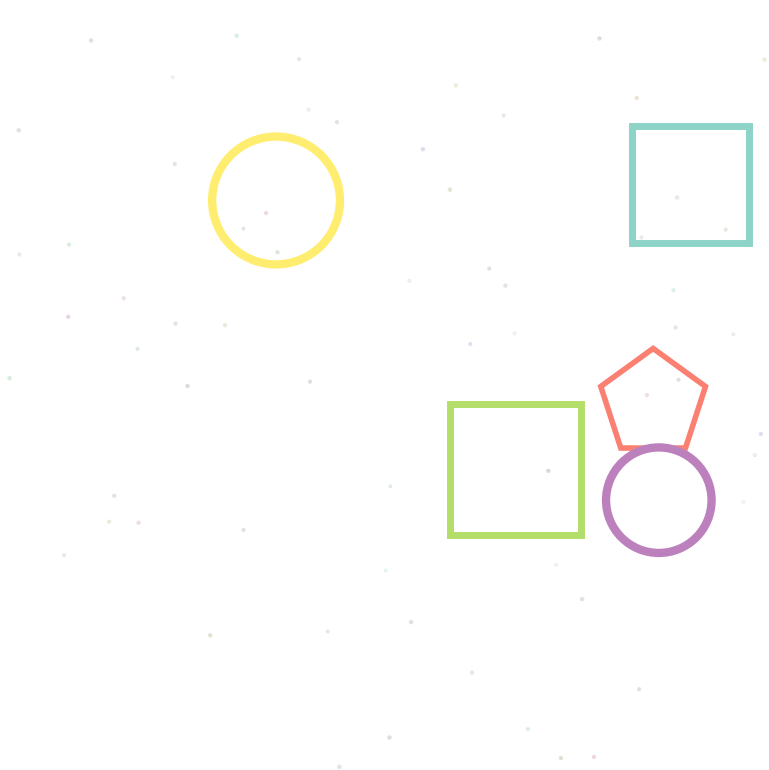[{"shape": "square", "thickness": 2.5, "radius": 0.38, "center": [0.897, 0.76]}, {"shape": "pentagon", "thickness": 2, "radius": 0.36, "center": [0.848, 0.476]}, {"shape": "square", "thickness": 2.5, "radius": 0.42, "center": [0.67, 0.39]}, {"shape": "circle", "thickness": 3, "radius": 0.34, "center": [0.856, 0.35]}, {"shape": "circle", "thickness": 3, "radius": 0.42, "center": [0.359, 0.74]}]